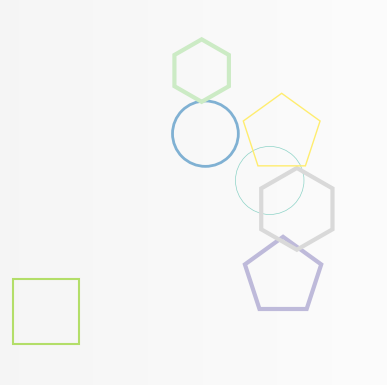[{"shape": "circle", "thickness": 0.5, "radius": 0.44, "center": [0.696, 0.531]}, {"shape": "pentagon", "thickness": 3, "radius": 0.52, "center": [0.73, 0.281]}, {"shape": "circle", "thickness": 2, "radius": 0.42, "center": [0.53, 0.653]}, {"shape": "square", "thickness": 1.5, "radius": 0.42, "center": [0.118, 0.191]}, {"shape": "hexagon", "thickness": 3, "radius": 0.53, "center": [0.766, 0.457]}, {"shape": "hexagon", "thickness": 3, "radius": 0.41, "center": [0.52, 0.817]}, {"shape": "pentagon", "thickness": 1, "radius": 0.52, "center": [0.727, 0.653]}]